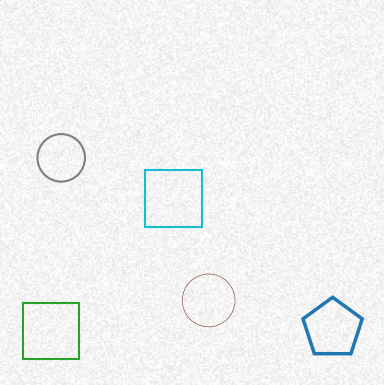[{"shape": "pentagon", "thickness": 2.5, "radius": 0.4, "center": [0.864, 0.147]}, {"shape": "square", "thickness": 1.5, "radius": 0.36, "center": [0.133, 0.141]}, {"shape": "circle", "thickness": 0.5, "radius": 0.34, "center": [0.542, 0.22]}, {"shape": "circle", "thickness": 1.5, "radius": 0.31, "center": [0.159, 0.59]}, {"shape": "square", "thickness": 1.5, "radius": 0.37, "center": [0.45, 0.485]}]